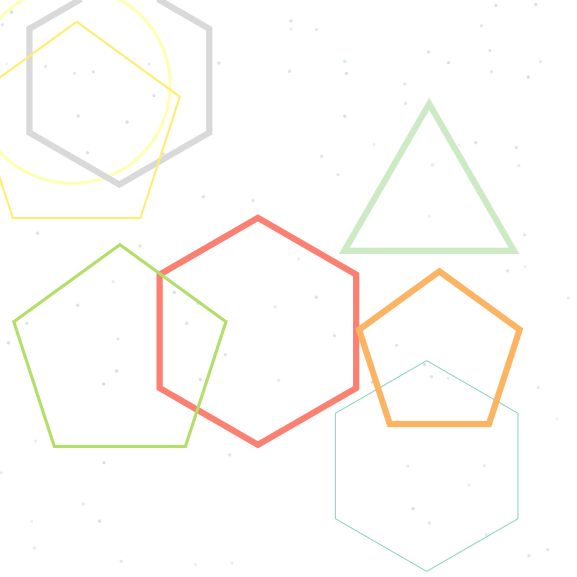[{"shape": "hexagon", "thickness": 0.5, "radius": 0.91, "center": [0.739, 0.192]}, {"shape": "circle", "thickness": 1.5, "radius": 0.85, "center": [0.124, 0.852]}, {"shape": "hexagon", "thickness": 3, "radius": 0.98, "center": [0.447, 0.425]}, {"shape": "pentagon", "thickness": 3, "radius": 0.73, "center": [0.761, 0.383]}, {"shape": "pentagon", "thickness": 1.5, "radius": 0.97, "center": [0.208, 0.382]}, {"shape": "hexagon", "thickness": 3, "radius": 0.9, "center": [0.207, 0.859]}, {"shape": "triangle", "thickness": 3, "radius": 0.85, "center": [0.743, 0.65]}, {"shape": "pentagon", "thickness": 1, "radius": 0.94, "center": [0.133, 0.774]}]